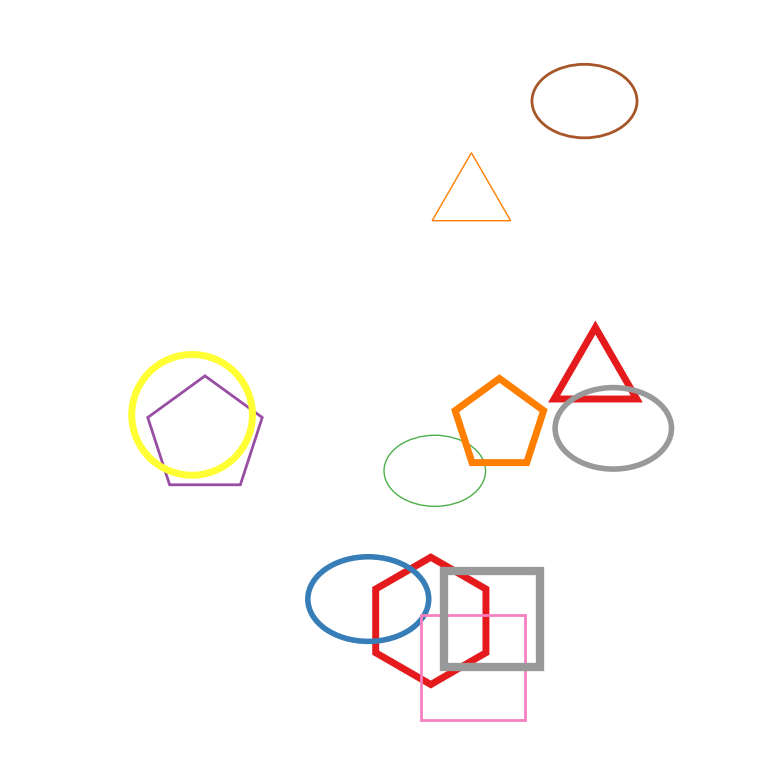[{"shape": "hexagon", "thickness": 2.5, "radius": 0.41, "center": [0.56, 0.194]}, {"shape": "triangle", "thickness": 2.5, "radius": 0.31, "center": [0.773, 0.513]}, {"shape": "oval", "thickness": 2, "radius": 0.39, "center": [0.478, 0.222]}, {"shape": "oval", "thickness": 0.5, "radius": 0.33, "center": [0.565, 0.389]}, {"shape": "pentagon", "thickness": 1, "radius": 0.39, "center": [0.266, 0.434]}, {"shape": "pentagon", "thickness": 2.5, "radius": 0.3, "center": [0.649, 0.448]}, {"shape": "triangle", "thickness": 0.5, "radius": 0.29, "center": [0.612, 0.743]}, {"shape": "circle", "thickness": 2.5, "radius": 0.39, "center": [0.249, 0.461]}, {"shape": "oval", "thickness": 1, "radius": 0.34, "center": [0.759, 0.869]}, {"shape": "square", "thickness": 1, "radius": 0.34, "center": [0.614, 0.133]}, {"shape": "oval", "thickness": 2, "radius": 0.38, "center": [0.797, 0.444]}, {"shape": "square", "thickness": 3, "radius": 0.31, "center": [0.639, 0.196]}]